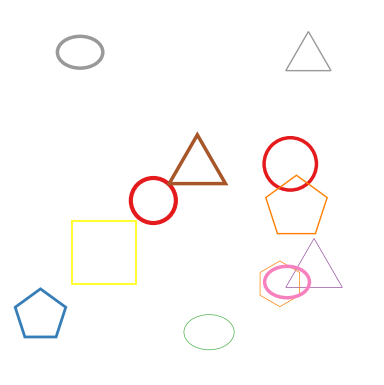[{"shape": "circle", "thickness": 2.5, "radius": 0.34, "center": [0.754, 0.574]}, {"shape": "circle", "thickness": 3, "radius": 0.29, "center": [0.398, 0.479]}, {"shape": "pentagon", "thickness": 2, "radius": 0.35, "center": [0.105, 0.181]}, {"shape": "oval", "thickness": 0.5, "radius": 0.33, "center": [0.543, 0.137]}, {"shape": "triangle", "thickness": 0.5, "radius": 0.42, "center": [0.816, 0.296]}, {"shape": "pentagon", "thickness": 1, "radius": 0.42, "center": [0.77, 0.461]}, {"shape": "hexagon", "thickness": 0.5, "radius": 0.3, "center": [0.727, 0.263]}, {"shape": "square", "thickness": 1.5, "radius": 0.41, "center": [0.271, 0.344]}, {"shape": "triangle", "thickness": 2.5, "radius": 0.42, "center": [0.513, 0.565]}, {"shape": "oval", "thickness": 2.5, "radius": 0.29, "center": [0.746, 0.267]}, {"shape": "triangle", "thickness": 1, "radius": 0.34, "center": [0.801, 0.85]}, {"shape": "oval", "thickness": 2.5, "radius": 0.3, "center": [0.208, 0.864]}]